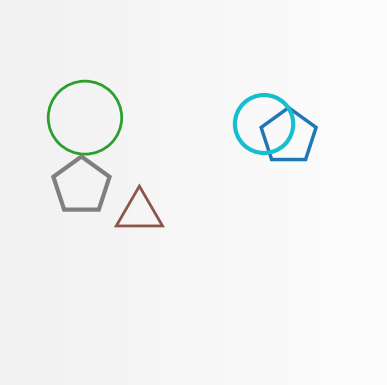[{"shape": "pentagon", "thickness": 2.5, "radius": 0.37, "center": [0.745, 0.646]}, {"shape": "circle", "thickness": 2, "radius": 0.47, "center": [0.219, 0.694]}, {"shape": "triangle", "thickness": 2, "radius": 0.34, "center": [0.36, 0.448]}, {"shape": "pentagon", "thickness": 3, "radius": 0.38, "center": [0.21, 0.517]}, {"shape": "circle", "thickness": 3, "radius": 0.38, "center": [0.681, 0.678]}]